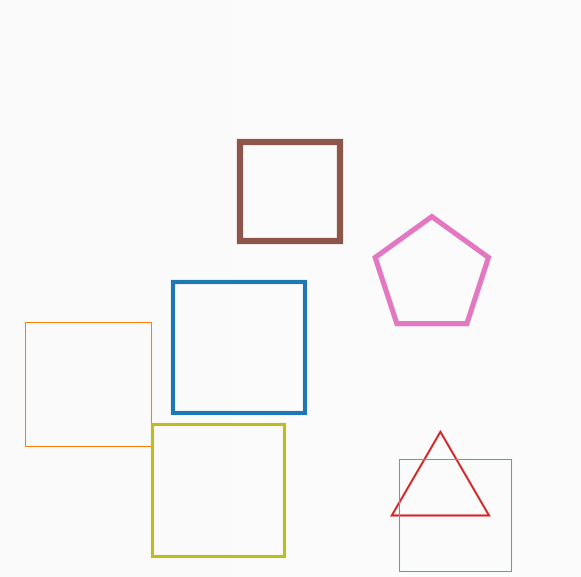[{"shape": "square", "thickness": 2, "radius": 0.57, "center": [0.412, 0.398]}, {"shape": "square", "thickness": 0.5, "radius": 0.54, "center": [0.151, 0.334]}, {"shape": "triangle", "thickness": 1, "radius": 0.48, "center": [0.758, 0.155]}, {"shape": "square", "thickness": 3, "radius": 0.43, "center": [0.499, 0.668]}, {"shape": "pentagon", "thickness": 2.5, "radius": 0.51, "center": [0.743, 0.522]}, {"shape": "square", "thickness": 1.5, "radius": 0.57, "center": [0.375, 0.151]}, {"shape": "square", "thickness": 0.5, "radius": 0.48, "center": [0.783, 0.108]}]